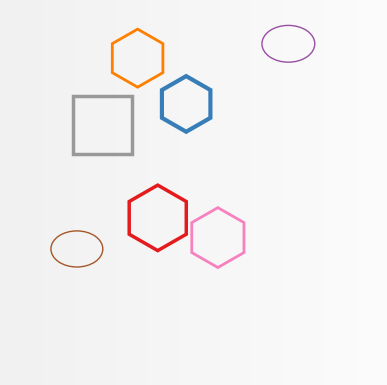[{"shape": "hexagon", "thickness": 2.5, "radius": 0.43, "center": [0.407, 0.434]}, {"shape": "hexagon", "thickness": 3, "radius": 0.36, "center": [0.48, 0.73]}, {"shape": "oval", "thickness": 1, "radius": 0.34, "center": [0.744, 0.886]}, {"shape": "hexagon", "thickness": 2, "radius": 0.38, "center": [0.355, 0.849]}, {"shape": "oval", "thickness": 1, "radius": 0.33, "center": [0.198, 0.353]}, {"shape": "hexagon", "thickness": 2, "radius": 0.39, "center": [0.562, 0.383]}, {"shape": "square", "thickness": 2.5, "radius": 0.38, "center": [0.264, 0.675]}]